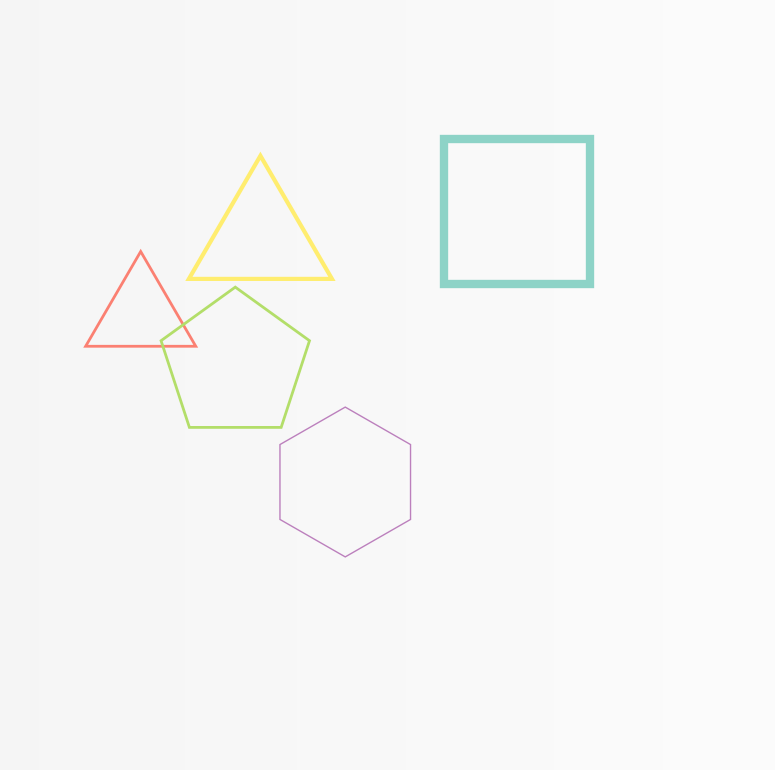[{"shape": "square", "thickness": 3, "radius": 0.47, "center": [0.667, 0.725]}, {"shape": "triangle", "thickness": 1, "radius": 0.41, "center": [0.182, 0.591]}, {"shape": "pentagon", "thickness": 1, "radius": 0.5, "center": [0.304, 0.526]}, {"shape": "hexagon", "thickness": 0.5, "radius": 0.49, "center": [0.445, 0.374]}, {"shape": "triangle", "thickness": 1.5, "radius": 0.53, "center": [0.336, 0.691]}]